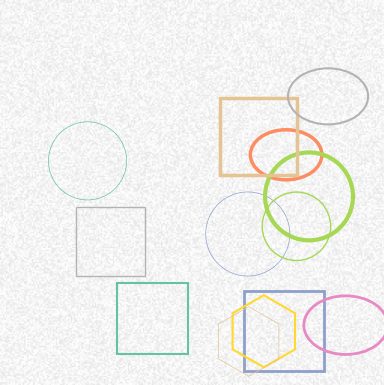[{"shape": "circle", "thickness": 0.5, "radius": 0.51, "center": [0.227, 0.582]}, {"shape": "square", "thickness": 1.5, "radius": 0.46, "center": [0.396, 0.172]}, {"shape": "oval", "thickness": 2.5, "radius": 0.46, "center": [0.743, 0.598]}, {"shape": "circle", "thickness": 0.5, "radius": 0.55, "center": [0.644, 0.392]}, {"shape": "square", "thickness": 2, "radius": 0.52, "center": [0.738, 0.14]}, {"shape": "oval", "thickness": 2, "radius": 0.54, "center": [0.898, 0.155]}, {"shape": "circle", "thickness": 1, "radius": 0.44, "center": [0.77, 0.412]}, {"shape": "circle", "thickness": 3, "radius": 0.57, "center": [0.803, 0.49]}, {"shape": "hexagon", "thickness": 1.5, "radius": 0.47, "center": [0.685, 0.139]}, {"shape": "hexagon", "thickness": 0.5, "radius": 0.45, "center": [0.646, 0.113]}, {"shape": "square", "thickness": 2.5, "radius": 0.5, "center": [0.671, 0.645]}, {"shape": "square", "thickness": 1, "radius": 0.45, "center": [0.287, 0.372]}, {"shape": "oval", "thickness": 1.5, "radius": 0.52, "center": [0.852, 0.75]}]